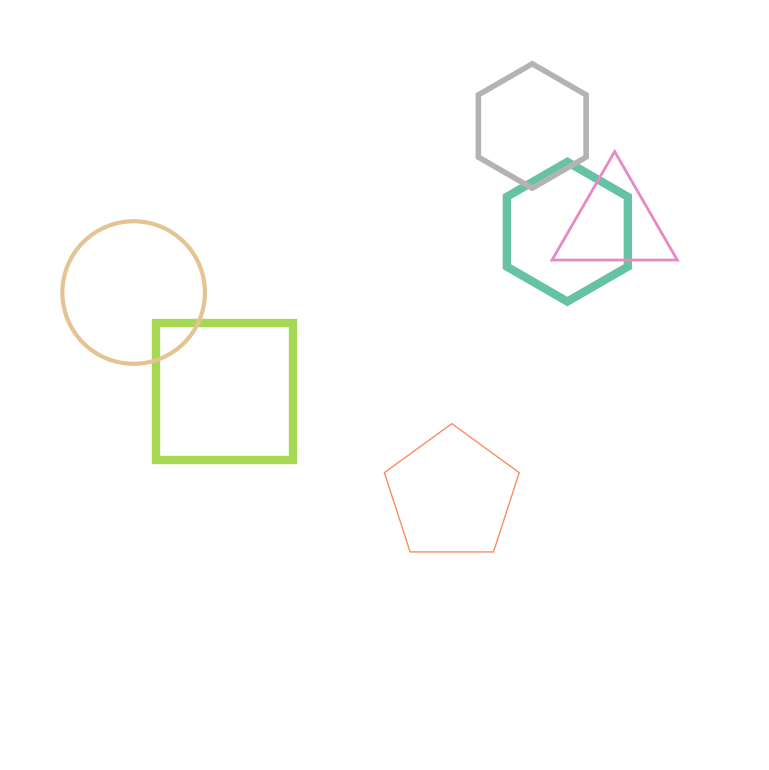[{"shape": "hexagon", "thickness": 3, "radius": 0.45, "center": [0.737, 0.699]}, {"shape": "pentagon", "thickness": 0.5, "radius": 0.46, "center": [0.587, 0.358]}, {"shape": "triangle", "thickness": 1, "radius": 0.47, "center": [0.798, 0.709]}, {"shape": "square", "thickness": 3, "radius": 0.44, "center": [0.292, 0.491]}, {"shape": "circle", "thickness": 1.5, "radius": 0.46, "center": [0.174, 0.62]}, {"shape": "hexagon", "thickness": 2, "radius": 0.4, "center": [0.691, 0.836]}]